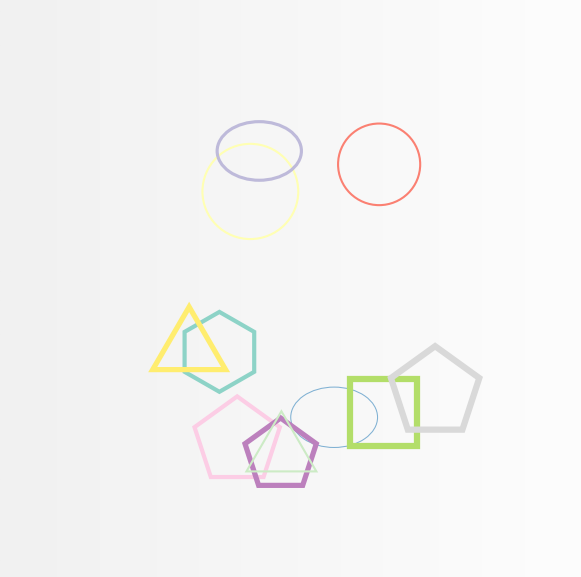[{"shape": "hexagon", "thickness": 2, "radius": 0.35, "center": [0.377, 0.39]}, {"shape": "circle", "thickness": 1, "radius": 0.41, "center": [0.431, 0.668]}, {"shape": "oval", "thickness": 1.5, "radius": 0.36, "center": [0.446, 0.738]}, {"shape": "circle", "thickness": 1, "radius": 0.35, "center": [0.652, 0.715]}, {"shape": "oval", "thickness": 0.5, "radius": 0.37, "center": [0.575, 0.277]}, {"shape": "square", "thickness": 3, "radius": 0.29, "center": [0.66, 0.285]}, {"shape": "pentagon", "thickness": 2, "radius": 0.39, "center": [0.408, 0.236]}, {"shape": "pentagon", "thickness": 3, "radius": 0.4, "center": [0.749, 0.32]}, {"shape": "pentagon", "thickness": 2.5, "radius": 0.32, "center": [0.483, 0.211]}, {"shape": "triangle", "thickness": 1, "radius": 0.35, "center": [0.484, 0.218]}, {"shape": "triangle", "thickness": 2.5, "radius": 0.36, "center": [0.325, 0.395]}]